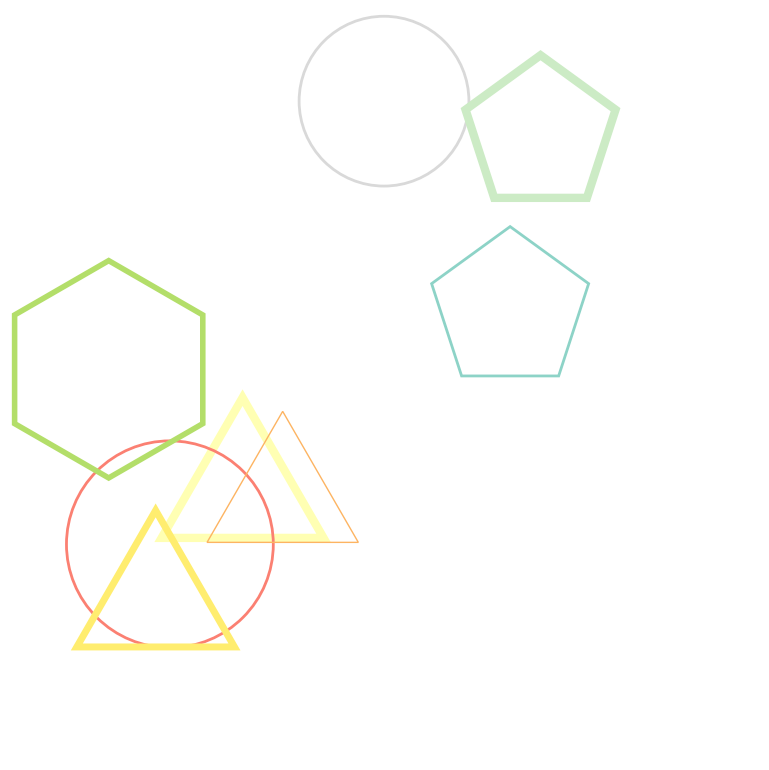[{"shape": "pentagon", "thickness": 1, "radius": 0.54, "center": [0.663, 0.598]}, {"shape": "triangle", "thickness": 3, "radius": 0.61, "center": [0.315, 0.362]}, {"shape": "circle", "thickness": 1, "radius": 0.67, "center": [0.221, 0.293]}, {"shape": "triangle", "thickness": 0.5, "radius": 0.57, "center": [0.367, 0.352]}, {"shape": "hexagon", "thickness": 2, "radius": 0.71, "center": [0.141, 0.52]}, {"shape": "circle", "thickness": 1, "radius": 0.55, "center": [0.499, 0.869]}, {"shape": "pentagon", "thickness": 3, "radius": 0.51, "center": [0.702, 0.826]}, {"shape": "triangle", "thickness": 2.5, "radius": 0.59, "center": [0.202, 0.219]}]